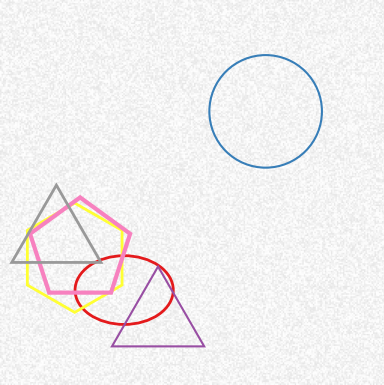[{"shape": "oval", "thickness": 2, "radius": 0.64, "center": [0.322, 0.247]}, {"shape": "circle", "thickness": 1.5, "radius": 0.73, "center": [0.69, 0.711]}, {"shape": "triangle", "thickness": 1.5, "radius": 0.69, "center": [0.411, 0.169]}, {"shape": "hexagon", "thickness": 2, "radius": 0.71, "center": [0.194, 0.331]}, {"shape": "pentagon", "thickness": 3, "radius": 0.68, "center": [0.208, 0.351]}, {"shape": "triangle", "thickness": 2, "radius": 0.67, "center": [0.146, 0.385]}]